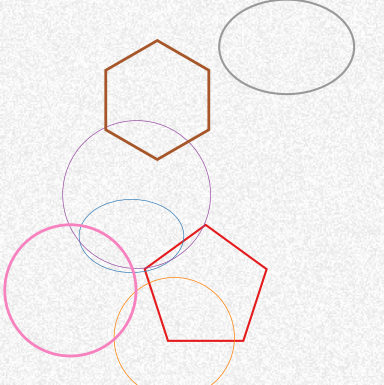[{"shape": "pentagon", "thickness": 1.5, "radius": 0.83, "center": [0.534, 0.249]}, {"shape": "oval", "thickness": 0.5, "radius": 0.68, "center": [0.341, 0.387]}, {"shape": "circle", "thickness": 0.5, "radius": 0.96, "center": [0.355, 0.495]}, {"shape": "circle", "thickness": 0.5, "radius": 0.78, "center": [0.453, 0.123]}, {"shape": "hexagon", "thickness": 2, "radius": 0.77, "center": [0.409, 0.74]}, {"shape": "circle", "thickness": 2, "radius": 0.85, "center": [0.183, 0.246]}, {"shape": "oval", "thickness": 1.5, "radius": 0.88, "center": [0.745, 0.878]}]